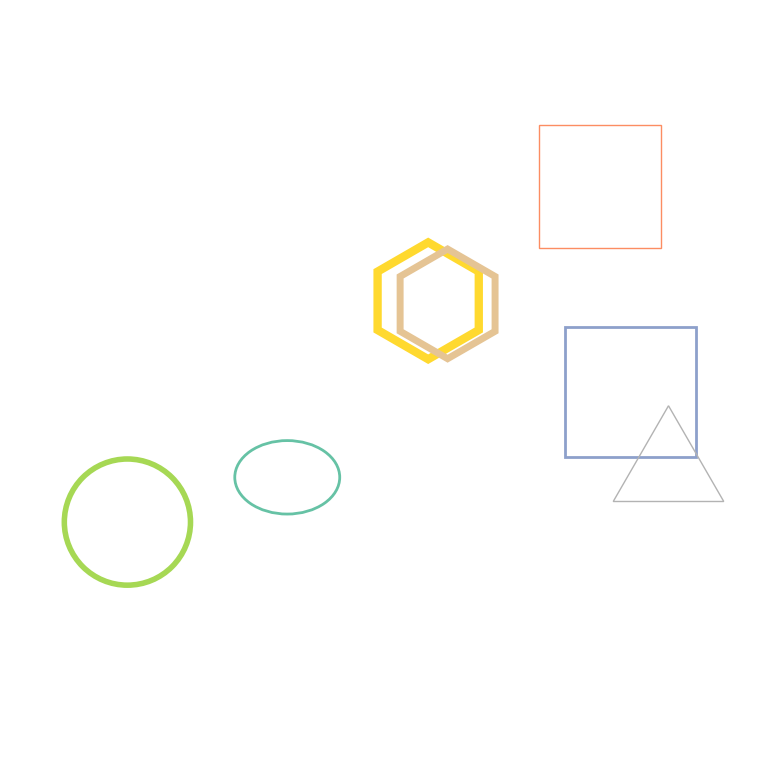[{"shape": "oval", "thickness": 1, "radius": 0.34, "center": [0.373, 0.38]}, {"shape": "square", "thickness": 0.5, "radius": 0.4, "center": [0.78, 0.758]}, {"shape": "square", "thickness": 1, "radius": 0.42, "center": [0.819, 0.491]}, {"shape": "circle", "thickness": 2, "radius": 0.41, "center": [0.165, 0.322]}, {"shape": "hexagon", "thickness": 3, "radius": 0.38, "center": [0.556, 0.609]}, {"shape": "hexagon", "thickness": 2.5, "radius": 0.36, "center": [0.581, 0.605]}, {"shape": "triangle", "thickness": 0.5, "radius": 0.41, "center": [0.868, 0.39]}]